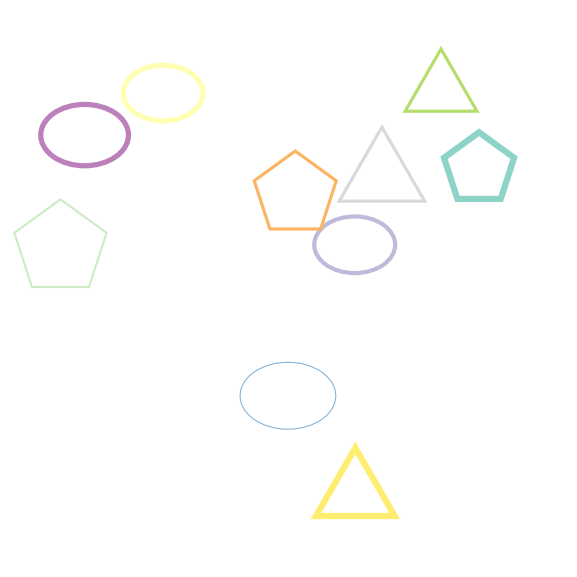[{"shape": "pentagon", "thickness": 3, "radius": 0.32, "center": [0.83, 0.706]}, {"shape": "oval", "thickness": 2.5, "radius": 0.34, "center": [0.283, 0.838]}, {"shape": "oval", "thickness": 2, "radius": 0.35, "center": [0.614, 0.575]}, {"shape": "oval", "thickness": 0.5, "radius": 0.41, "center": [0.499, 0.314]}, {"shape": "pentagon", "thickness": 1.5, "radius": 0.37, "center": [0.511, 0.663]}, {"shape": "triangle", "thickness": 1.5, "radius": 0.36, "center": [0.764, 0.842]}, {"shape": "triangle", "thickness": 1.5, "radius": 0.43, "center": [0.661, 0.694]}, {"shape": "oval", "thickness": 2.5, "radius": 0.38, "center": [0.146, 0.765]}, {"shape": "pentagon", "thickness": 1, "radius": 0.42, "center": [0.105, 0.57]}, {"shape": "triangle", "thickness": 3, "radius": 0.39, "center": [0.615, 0.145]}]